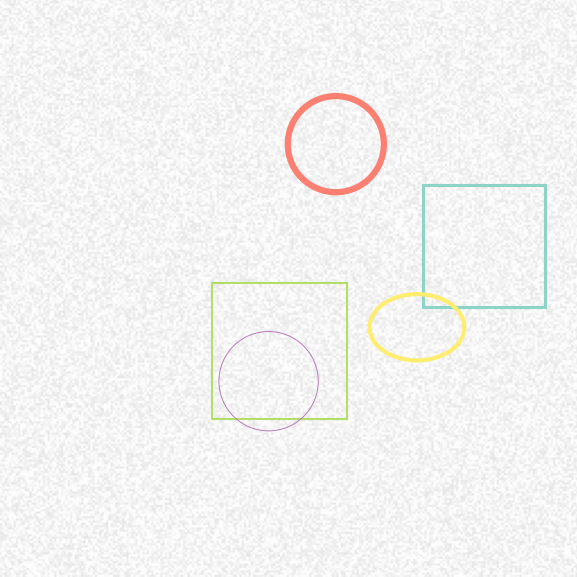[{"shape": "square", "thickness": 1.5, "radius": 0.53, "center": [0.838, 0.573]}, {"shape": "circle", "thickness": 3, "radius": 0.42, "center": [0.582, 0.75]}, {"shape": "square", "thickness": 1, "radius": 0.59, "center": [0.484, 0.391]}, {"shape": "circle", "thickness": 0.5, "radius": 0.43, "center": [0.465, 0.339]}, {"shape": "oval", "thickness": 2, "radius": 0.41, "center": [0.722, 0.432]}]